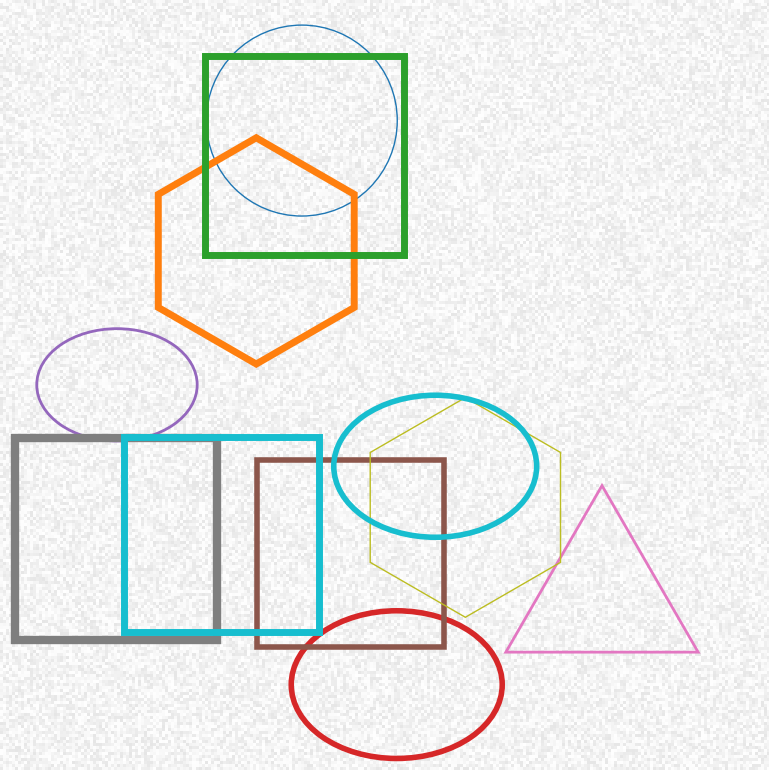[{"shape": "circle", "thickness": 0.5, "radius": 0.62, "center": [0.392, 0.843]}, {"shape": "hexagon", "thickness": 2.5, "radius": 0.73, "center": [0.333, 0.674]}, {"shape": "square", "thickness": 2.5, "radius": 0.65, "center": [0.395, 0.798]}, {"shape": "oval", "thickness": 2, "radius": 0.69, "center": [0.515, 0.111]}, {"shape": "oval", "thickness": 1, "radius": 0.52, "center": [0.152, 0.5]}, {"shape": "square", "thickness": 2, "radius": 0.61, "center": [0.456, 0.281]}, {"shape": "triangle", "thickness": 1, "radius": 0.72, "center": [0.782, 0.225]}, {"shape": "square", "thickness": 3, "radius": 0.66, "center": [0.151, 0.3]}, {"shape": "hexagon", "thickness": 0.5, "radius": 0.71, "center": [0.604, 0.341]}, {"shape": "square", "thickness": 2.5, "radius": 0.63, "center": [0.288, 0.305]}, {"shape": "oval", "thickness": 2, "radius": 0.66, "center": [0.565, 0.394]}]